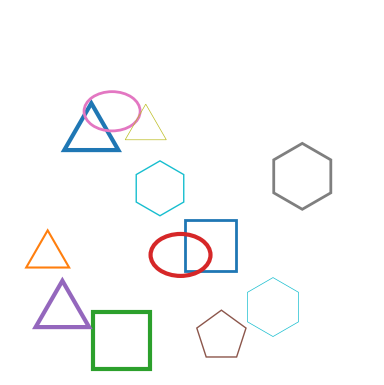[{"shape": "square", "thickness": 2, "radius": 0.33, "center": [0.547, 0.363]}, {"shape": "triangle", "thickness": 3, "radius": 0.41, "center": [0.237, 0.651]}, {"shape": "triangle", "thickness": 1.5, "radius": 0.32, "center": [0.124, 0.337]}, {"shape": "square", "thickness": 3, "radius": 0.37, "center": [0.314, 0.115]}, {"shape": "oval", "thickness": 3, "radius": 0.39, "center": [0.469, 0.338]}, {"shape": "triangle", "thickness": 3, "radius": 0.4, "center": [0.162, 0.191]}, {"shape": "pentagon", "thickness": 1, "radius": 0.34, "center": [0.575, 0.127]}, {"shape": "oval", "thickness": 2, "radius": 0.36, "center": [0.291, 0.711]}, {"shape": "hexagon", "thickness": 2, "radius": 0.43, "center": [0.785, 0.542]}, {"shape": "triangle", "thickness": 0.5, "radius": 0.31, "center": [0.379, 0.668]}, {"shape": "hexagon", "thickness": 1, "radius": 0.36, "center": [0.416, 0.511]}, {"shape": "hexagon", "thickness": 0.5, "radius": 0.38, "center": [0.709, 0.202]}]